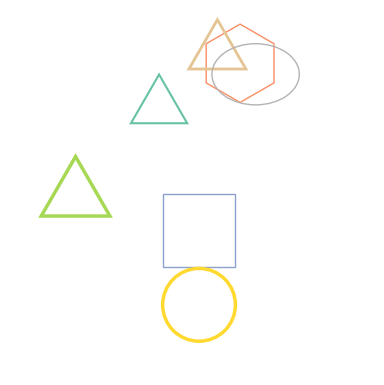[{"shape": "triangle", "thickness": 1.5, "radius": 0.42, "center": [0.413, 0.722]}, {"shape": "hexagon", "thickness": 1, "radius": 0.51, "center": [0.624, 0.836]}, {"shape": "square", "thickness": 1, "radius": 0.47, "center": [0.517, 0.402]}, {"shape": "triangle", "thickness": 2.5, "radius": 0.51, "center": [0.196, 0.49]}, {"shape": "circle", "thickness": 2.5, "radius": 0.47, "center": [0.517, 0.208]}, {"shape": "triangle", "thickness": 2, "radius": 0.43, "center": [0.565, 0.863]}, {"shape": "oval", "thickness": 1, "radius": 0.57, "center": [0.664, 0.807]}]